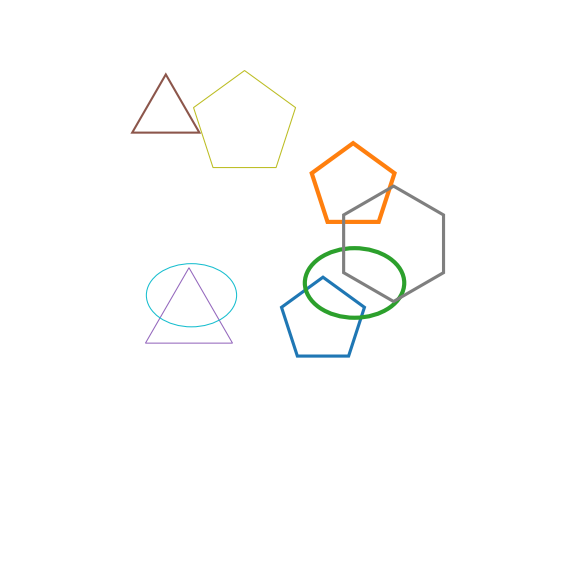[{"shape": "pentagon", "thickness": 1.5, "radius": 0.38, "center": [0.559, 0.444]}, {"shape": "pentagon", "thickness": 2, "radius": 0.38, "center": [0.611, 0.676]}, {"shape": "oval", "thickness": 2, "radius": 0.43, "center": [0.614, 0.509]}, {"shape": "triangle", "thickness": 0.5, "radius": 0.44, "center": [0.327, 0.448]}, {"shape": "triangle", "thickness": 1, "radius": 0.34, "center": [0.287, 0.803]}, {"shape": "hexagon", "thickness": 1.5, "radius": 0.5, "center": [0.682, 0.577]}, {"shape": "pentagon", "thickness": 0.5, "radius": 0.46, "center": [0.423, 0.784]}, {"shape": "oval", "thickness": 0.5, "radius": 0.39, "center": [0.332, 0.488]}]